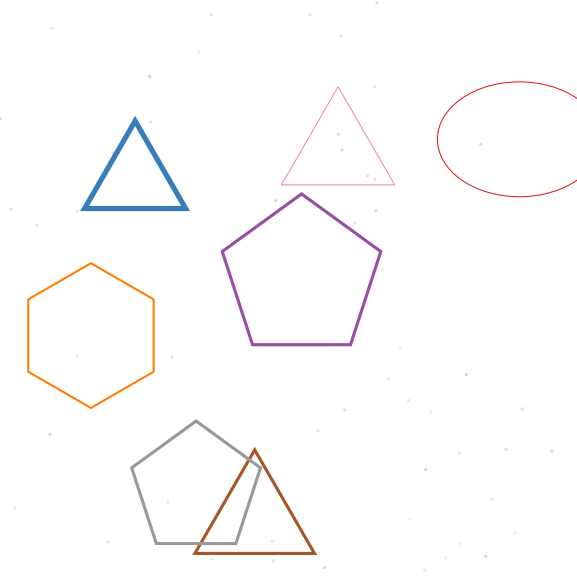[{"shape": "oval", "thickness": 0.5, "radius": 0.71, "center": [0.899, 0.758]}, {"shape": "triangle", "thickness": 2.5, "radius": 0.51, "center": [0.234, 0.689]}, {"shape": "pentagon", "thickness": 1.5, "radius": 0.72, "center": [0.522, 0.519]}, {"shape": "hexagon", "thickness": 1, "radius": 0.63, "center": [0.157, 0.418]}, {"shape": "triangle", "thickness": 1.5, "radius": 0.6, "center": [0.441, 0.101]}, {"shape": "triangle", "thickness": 0.5, "radius": 0.57, "center": [0.585, 0.736]}, {"shape": "pentagon", "thickness": 1.5, "radius": 0.59, "center": [0.34, 0.153]}]